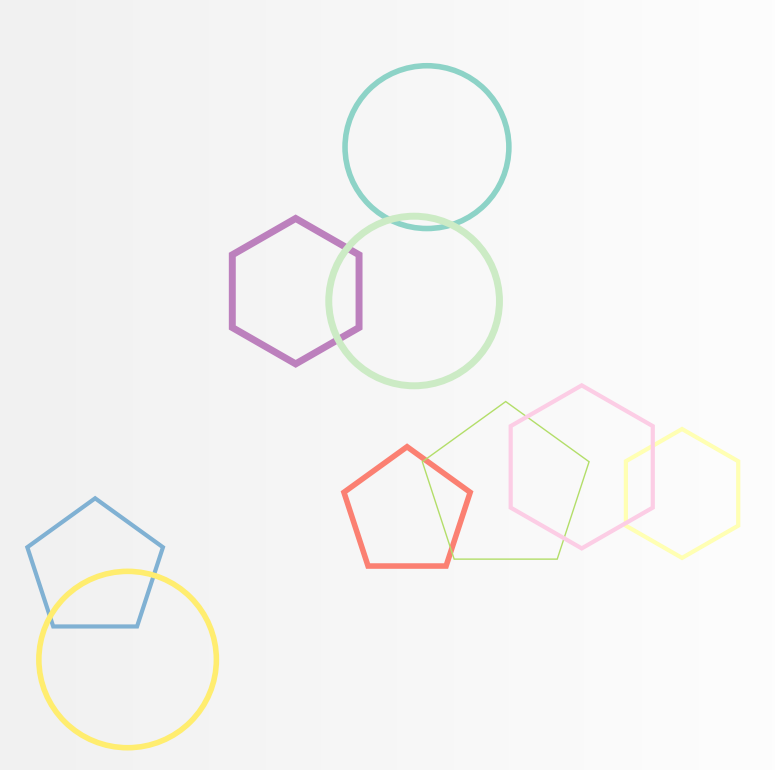[{"shape": "circle", "thickness": 2, "radius": 0.53, "center": [0.551, 0.809]}, {"shape": "hexagon", "thickness": 1.5, "radius": 0.42, "center": [0.88, 0.359]}, {"shape": "pentagon", "thickness": 2, "radius": 0.43, "center": [0.525, 0.334]}, {"shape": "pentagon", "thickness": 1.5, "radius": 0.46, "center": [0.123, 0.261]}, {"shape": "pentagon", "thickness": 0.5, "radius": 0.57, "center": [0.653, 0.365]}, {"shape": "hexagon", "thickness": 1.5, "radius": 0.53, "center": [0.751, 0.394]}, {"shape": "hexagon", "thickness": 2.5, "radius": 0.47, "center": [0.382, 0.622]}, {"shape": "circle", "thickness": 2.5, "radius": 0.55, "center": [0.534, 0.609]}, {"shape": "circle", "thickness": 2, "radius": 0.57, "center": [0.165, 0.143]}]